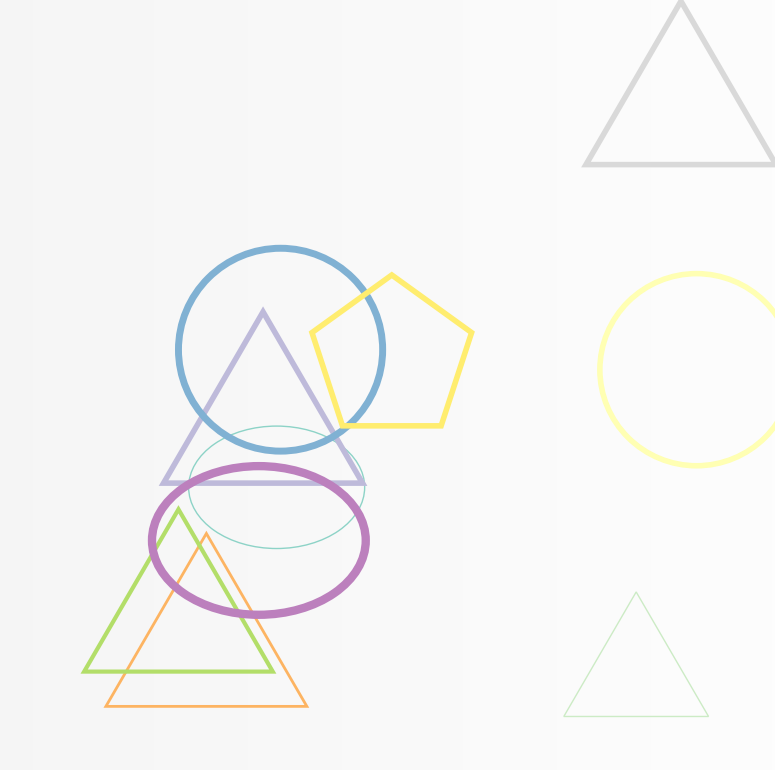[{"shape": "oval", "thickness": 0.5, "radius": 0.57, "center": [0.357, 0.367]}, {"shape": "circle", "thickness": 2, "radius": 0.62, "center": [0.899, 0.52]}, {"shape": "triangle", "thickness": 2, "radius": 0.74, "center": [0.339, 0.447]}, {"shape": "circle", "thickness": 2.5, "radius": 0.66, "center": [0.362, 0.546]}, {"shape": "triangle", "thickness": 1, "radius": 0.75, "center": [0.266, 0.157]}, {"shape": "triangle", "thickness": 1.5, "radius": 0.7, "center": [0.23, 0.198]}, {"shape": "triangle", "thickness": 2, "radius": 0.71, "center": [0.879, 0.857]}, {"shape": "oval", "thickness": 3, "radius": 0.69, "center": [0.334, 0.298]}, {"shape": "triangle", "thickness": 0.5, "radius": 0.54, "center": [0.821, 0.123]}, {"shape": "pentagon", "thickness": 2, "radius": 0.54, "center": [0.506, 0.535]}]